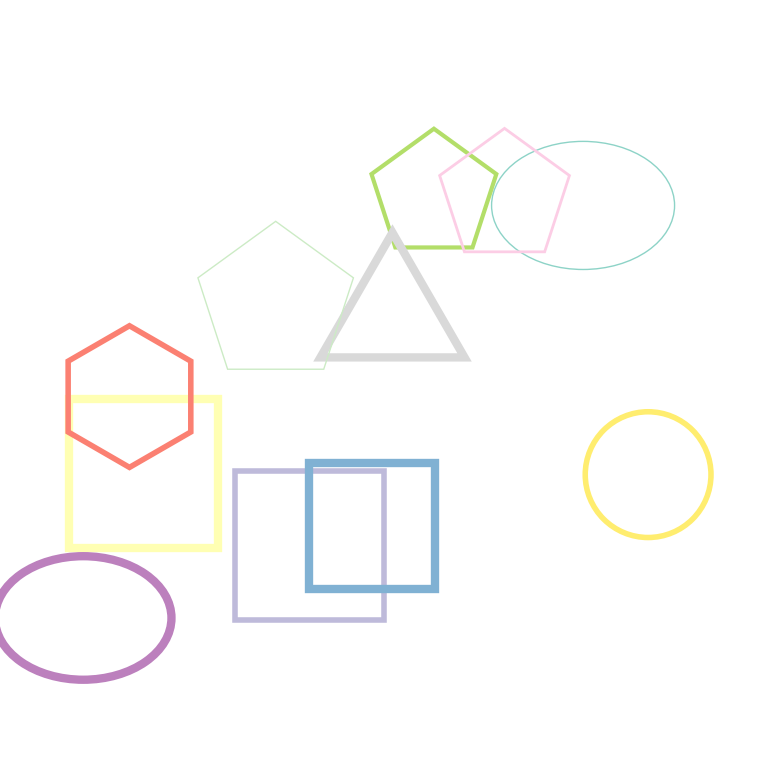[{"shape": "oval", "thickness": 0.5, "radius": 0.59, "center": [0.757, 0.733]}, {"shape": "square", "thickness": 3, "radius": 0.49, "center": [0.186, 0.385]}, {"shape": "square", "thickness": 2, "radius": 0.48, "center": [0.402, 0.291]}, {"shape": "hexagon", "thickness": 2, "radius": 0.46, "center": [0.168, 0.485]}, {"shape": "square", "thickness": 3, "radius": 0.41, "center": [0.483, 0.317]}, {"shape": "pentagon", "thickness": 1.5, "radius": 0.43, "center": [0.564, 0.748]}, {"shape": "pentagon", "thickness": 1, "radius": 0.44, "center": [0.655, 0.745]}, {"shape": "triangle", "thickness": 3, "radius": 0.54, "center": [0.51, 0.59]}, {"shape": "oval", "thickness": 3, "radius": 0.57, "center": [0.108, 0.197]}, {"shape": "pentagon", "thickness": 0.5, "radius": 0.53, "center": [0.358, 0.606]}, {"shape": "circle", "thickness": 2, "radius": 0.41, "center": [0.842, 0.384]}]